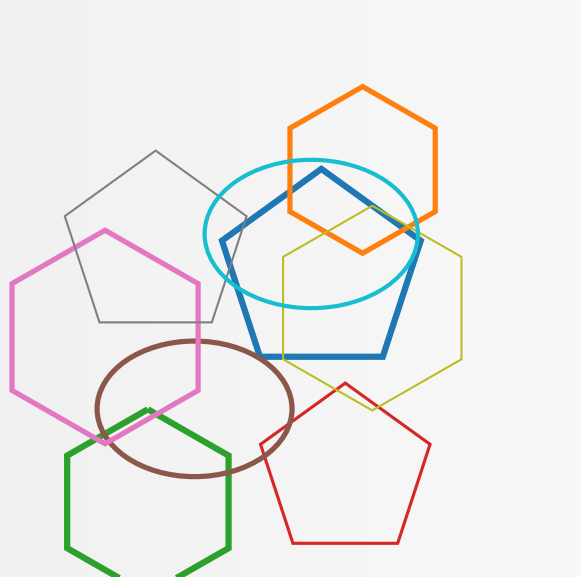[{"shape": "pentagon", "thickness": 3, "radius": 0.9, "center": [0.553, 0.527]}, {"shape": "hexagon", "thickness": 2.5, "radius": 0.72, "center": [0.624, 0.705]}, {"shape": "hexagon", "thickness": 3, "radius": 0.8, "center": [0.254, 0.13]}, {"shape": "pentagon", "thickness": 1.5, "radius": 0.77, "center": [0.594, 0.182]}, {"shape": "oval", "thickness": 2.5, "radius": 0.84, "center": [0.335, 0.291]}, {"shape": "hexagon", "thickness": 2.5, "radius": 0.92, "center": [0.181, 0.416]}, {"shape": "pentagon", "thickness": 1, "radius": 0.82, "center": [0.268, 0.574]}, {"shape": "hexagon", "thickness": 1, "radius": 0.89, "center": [0.64, 0.466]}, {"shape": "oval", "thickness": 2, "radius": 0.92, "center": [0.535, 0.594]}]